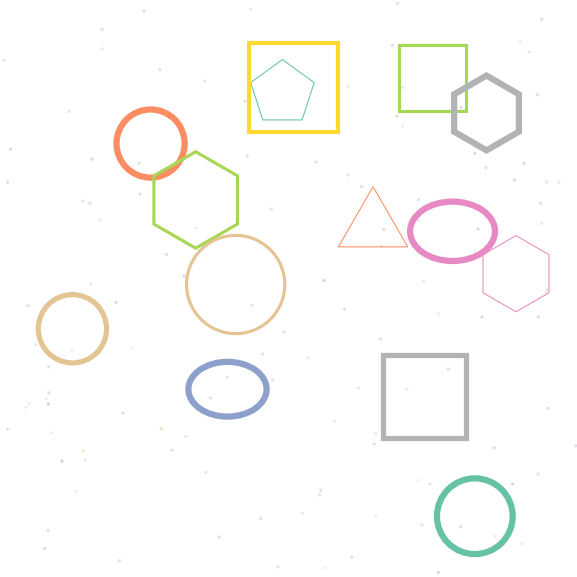[{"shape": "pentagon", "thickness": 0.5, "radius": 0.29, "center": [0.489, 0.838]}, {"shape": "circle", "thickness": 3, "radius": 0.33, "center": [0.822, 0.105]}, {"shape": "triangle", "thickness": 0.5, "radius": 0.35, "center": [0.646, 0.606]}, {"shape": "circle", "thickness": 3, "radius": 0.3, "center": [0.261, 0.751]}, {"shape": "oval", "thickness": 3, "radius": 0.34, "center": [0.394, 0.325]}, {"shape": "oval", "thickness": 3, "radius": 0.37, "center": [0.784, 0.599]}, {"shape": "hexagon", "thickness": 0.5, "radius": 0.33, "center": [0.894, 0.525]}, {"shape": "hexagon", "thickness": 1.5, "radius": 0.42, "center": [0.339, 0.653]}, {"shape": "square", "thickness": 1.5, "radius": 0.29, "center": [0.749, 0.864]}, {"shape": "square", "thickness": 2, "radius": 0.39, "center": [0.508, 0.848]}, {"shape": "circle", "thickness": 1.5, "radius": 0.43, "center": [0.408, 0.506]}, {"shape": "circle", "thickness": 2.5, "radius": 0.3, "center": [0.125, 0.43]}, {"shape": "hexagon", "thickness": 3, "radius": 0.32, "center": [0.842, 0.803]}, {"shape": "square", "thickness": 2.5, "radius": 0.36, "center": [0.735, 0.313]}]